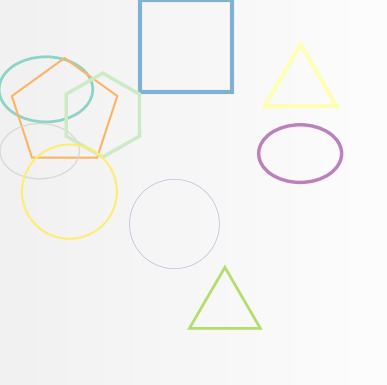[{"shape": "oval", "thickness": 2, "radius": 0.6, "center": [0.119, 0.768]}, {"shape": "triangle", "thickness": 3, "radius": 0.54, "center": [0.776, 0.778]}, {"shape": "circle", "thickness": 0.5, "radius": 0.58, "center": [0.45, 0.418]}, {"shape": "square", "thickness": 3, "radius": 0.6, "center": [0.48, 0.88]}, {"shape": "pentagon", "thickness": 1.5, "radius": 0.72, "center": [0.167, 0.706]}, {"shape": "triangle", "thickness": 2, "radius": 0.53, "center": [0.58, 0.2]}, {"shape": "oval", "thickness": 1, "radius": 0.51, "center": [0.103, 0.607]}, {"shape": "oval", "thickness": 2.5, "radius": 0.53, "center": [0.775, 0.601]}, {"shape": "hexagon", "thickness": 2.5, "radius": 0.55, "center": [0.265, 0.701]}, {"shape": "circle", "thickness": 1.5, "radius": 0.61, "center": [0.179, 0.502]}]